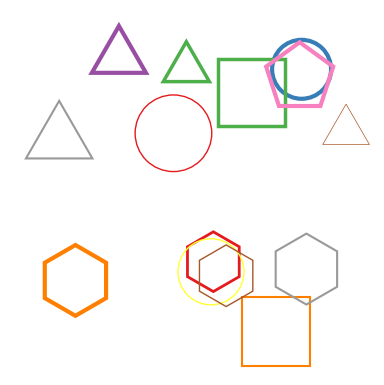[{"shape": "circle", "thickness": 1, "radius": 0.5, "center": [0.45, 0.654]}, {"shape": "hexagon", "thickness": 2, "radius": 0.39, "center": [0.554, 0.32]}, {"shape": "circle", "thickness": 3, "radius": 0.38, "center": [0.783, 0.82]}, {"shape": "triangle", "thickness": 2.5, "radius": 0.35, "center": [0.484, 0.823]}, {"shape": "square", "thickness": 2.5, "radius": 0.44, "center": [0.653, 0.759]}, {"shape": "triangle", "thickness": 3, "radius": 0.41, "center": [0.309, 0.851]}, {"shape": "square", "thickness": 1.5, "radius": 0.44, "center": [0.717, 0.139]}, {"shape": "hexagon", "thickness": 3, "radius": 0.46, "center": [0.196, 0.272]}, {"shape": "circle", "thickness": 1, "radius": 0.43, "center": [0.548, 0.294]}, {"shape": "hexagon", "thickness": 1, "radius": 0.4, "center": [0.587, 0.284]}, {"shape": "triangle", "thickness": 0.5, "radius": 0.35, "center": [0.899, 0.66]}, {"shape": "pentagon", "thickness": 3, "radius": 0.46, "center": [0.778, 0.799]}, {"shape": "triangle", "thickness": 1.5, "radius": 0.5, "center": [0.154, 0.638]}, {"shape": "hexagon", "thickness": 1.5, "radius": 0.46, "center": [0.796, 0.301]}]